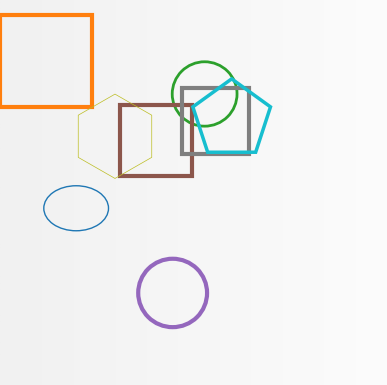[{"shape": "oval", "thickness": 1, "radius": 0.42, "center": [0.197, 0.459]}, {"shape": "square", "thickness": 3, "radius": 0.6, "center": [0.119, 0.841]}, {"shape": "circle", "thickness": 2, "radius": 0.42, "center": [0.528, 0.756]}, {"shape": "circle", "thickness": 3, "radius": 0.44, "center": [0.446, 0.239]}, {"shape": "square", "thickness": 3, "radius": 0.46, "center": [0.402, 0.634]}, {"shape": "square", "thickness": 3, "radius": 0.43, "center": [0.555, 0.685]}, {"shape": "hexagon", "thickness": 0.5, "radius": 0.55, "center": [0.297, 0.646]}, {"shape": "pentagon", "thickness": 2.5, "radius": 0.53, "center": [0.598, 0.69]}]